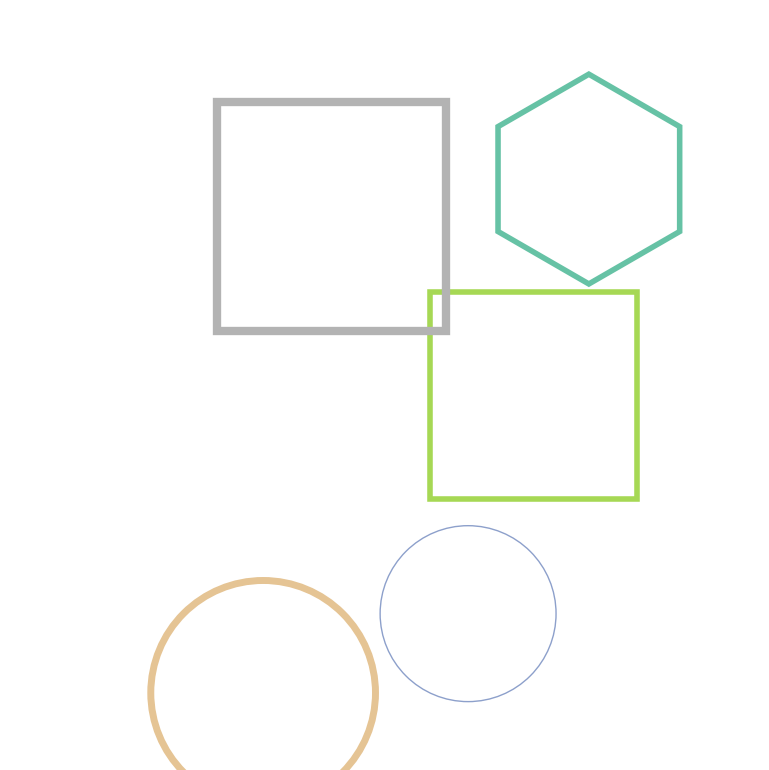[{"shape": "hexagon", "thickness": 2, "radius": 0.68, "center": [0.765, 0.767]}, {"shape": "circle", "thickness": 0.5, "radius": 0.57, "center": [0.608, 0.203]}, {"shape": "square", "thickness": 2, "radius": 0.67, "center": [0.693, 0.486]}, {"shape": "circle", "thickness": 2.5, "radius": 0.73, "center": [0.342, 0.1]}, {"shape": "square", "thickness": 3, "radius": 0.74, "center": [0.43, 0.719]}]